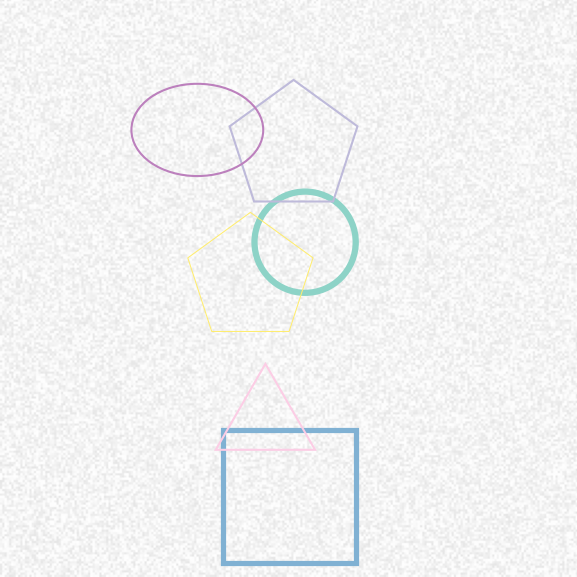[{"shape": "circle", "thickness": 3, "radius": 0.44, "center": [0.528, 0.58]}, {"shape": "pentagon", "thickness": 1, "radius": 0.58, "center": [0.508, 0.744]}, {"shape": "square", "thickness": 2.5, "radius": 0.58, "center": [0.501, 0.139]}, {"shape": "triangle", "thickness": 1, "radius": 0.5, "center": [0.46, 0.27]}, {"shape": "oval", "thickness": 1, "radius": 0.57, "center": [0.342, 0.774]}, {"shape": "pentagon", "thickness": 0.5, "radius": 0.57, "center": [0.434, 0.517]}]